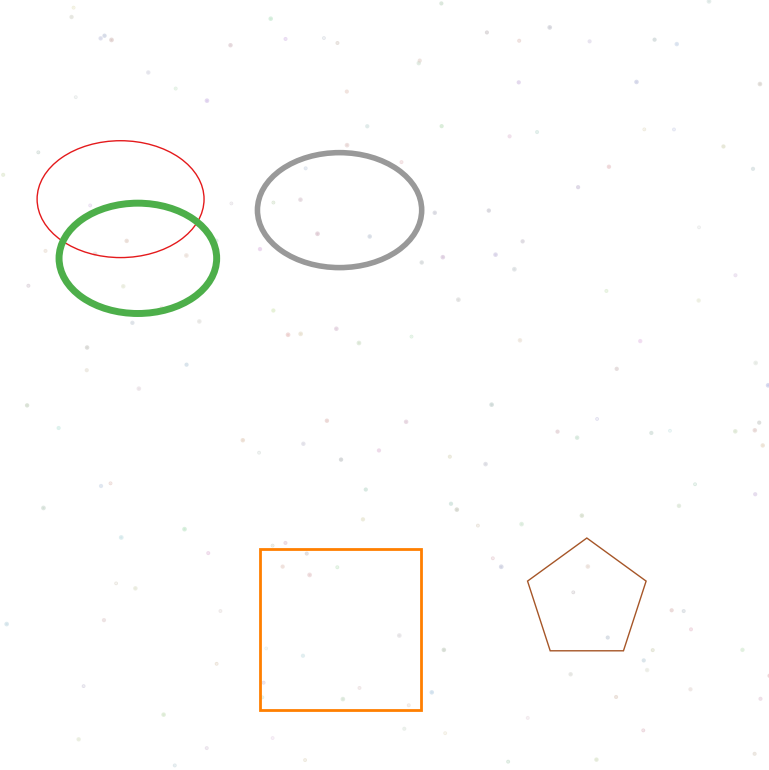[{"shape": "oval", "thickness": 0.5, "radius": 0.54, "center": [0.157, 0.741]}, {"shape": "oval", "thickness": 2.5, "radius": 0.51, "center": [0.179, 0.665]}, {"shape": "square", "thickness": 1, "radius": 0.52, "center": [0.442, 0.183]}, {"shape": "pentagon", "thickness": 0.5, "radius": 0.4, "center": [0.762, 0.22]}, {"shape": "oval", "thickness": 2, "radius": 0.53, "center": [0.441, 0.727]}]